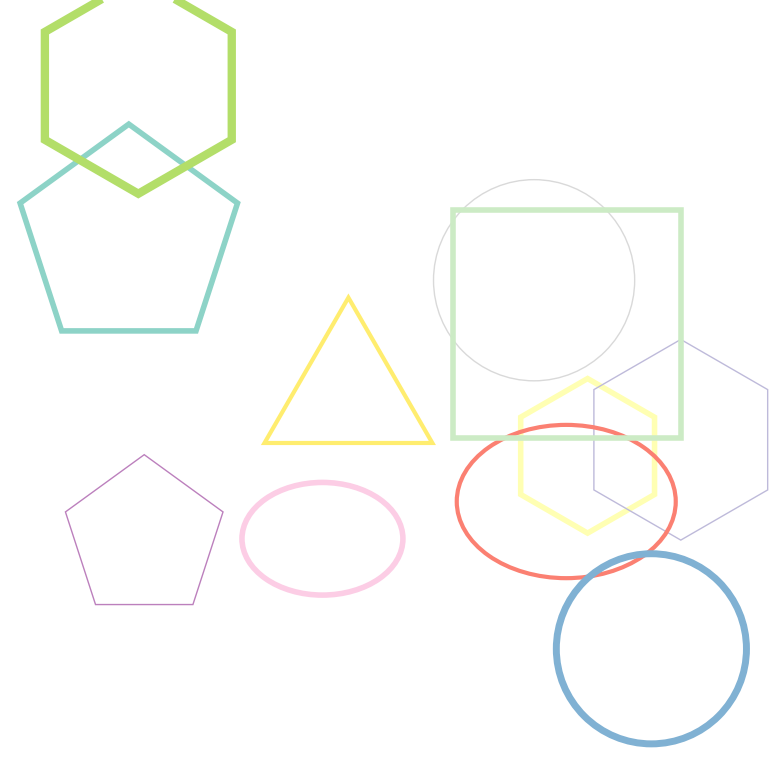[{"shape": "pentagon", "thickness": 2, "radius": 0.74, "center": [0.167, 0.69]}, {"shape": "hexagon", "thickness": 2, "radius": 0.5, "center": [0.763, 0.408]}, {"shape": "hexagon", "thickness": 0.5, "radius": 0.65, "center": [0.884, 0.429]}, {"shape": "oval", "thickness": 1.5, "radius": 0.71, "center": [0.735, 0.349]}, {"shape": "circle", "thickness": 2.5, "radius": 0.62, "center": [0.846, 0.157]}, {"shape": "hexagon", "thickness": 3, "radius": 0.7, "center": [0.18, 0.889]}, {"shape": "oval", "thickness": 2, "radius": 0.52, "center": [0.419, 0.3]}, {"shape": "circle", "thickness": 0.5, "radius": 0.65, "center": [0.694, 0.636]}, {"shape": "pentagon", "thickness": 0.5, "radius": 0.54, "center": [0.187, 0.302]}, {"shape": "square", "thickness": 2, "radius": 0.74, "center": [0.737, 0.579]}, {"shape": "triangle", "thickness": 1.5, "radius": 0.63, "center": [0.452, 0.488]}]